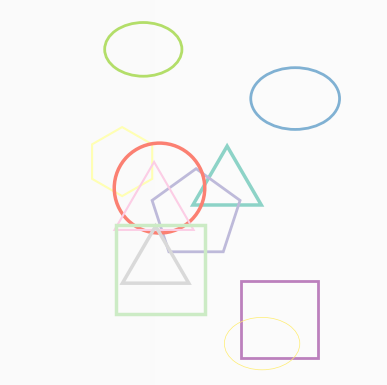[{"shape": "triangle", "thickness": 2.5, "radius": 0.51, "center": [0.586, 0.519]}, {"shape": "hexagon", "thickness": 1.5, "radius": 0.45, "center": [0.315, 0.58]}, {"shape": "pentagon", "thickness": 2, "radius": 0.6, "center": [0.506, 0.443]}, {"shape": "circle", "thickness": 2.5, "radius": 0.58, "center": [0.412, 0.512]}, {"shape": "oval", "thickness": 2, "radius": 0.57, "center": [0.762, 0.744]}, {"shape": "oval", "thickness": 2, "radius": 0.5, "center": [0.37, 0.872]}, {"shape": "triangle", "thickness": 1.5, "radius": 0.59, "center": [0.398, 0.462]}, {"shape": "triangle", "thickness": 2.5, "radius": 0.49, "center": [0.402, 0.314]}, {"shape": "square", "thickness": 2, "radius": 0.5, "center": [0.722, 0.17]}, {"shape": "square", "thickness": 2.5, "radius": 0.58, "center": [0.414, 0.299]}, {"shape": "oval", "thickness": 0.5, "radius": 0.49, "center": [0.676, 0.108]}]